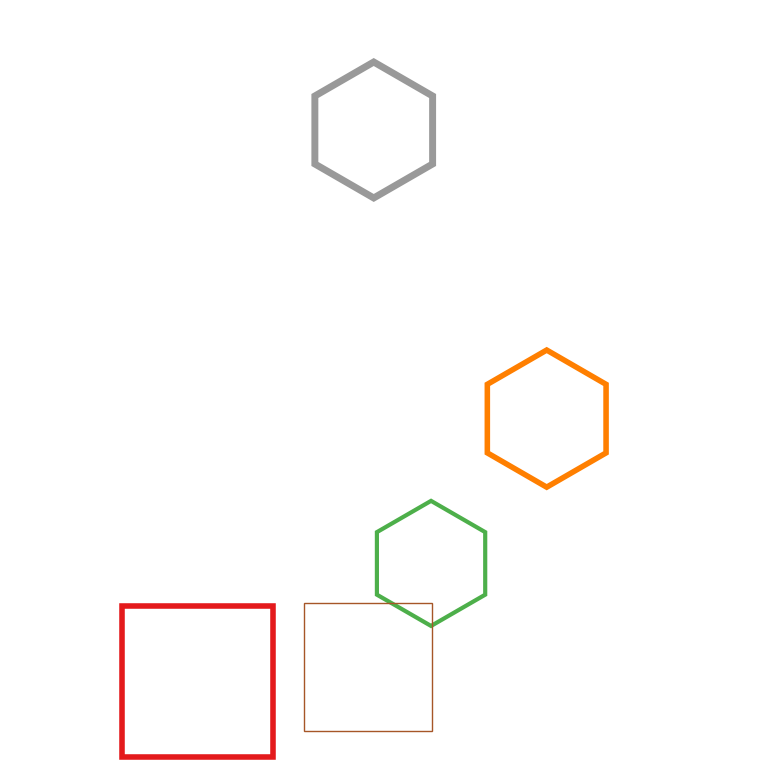[{"shape": "square", "thickness": 2, "radius": 0.49, "center": [0.256, 0.115]}, {"shape": "hexagon", "thickness": 1.5, "radius": 0.41, "center": [0.56, 0.268]}, {"shape": "hexagon", "thickness": 2, "radius": 0.45, "center": [0.71, 0.456]}, {"shape": "square", "thickness": 0.5, "radius": 0.42, "center": [0.478, 0.134]}, {"shape": "hexagon", "thickness": 2.5, "radius": 0.44, "center": [0.485, 0.831]}]